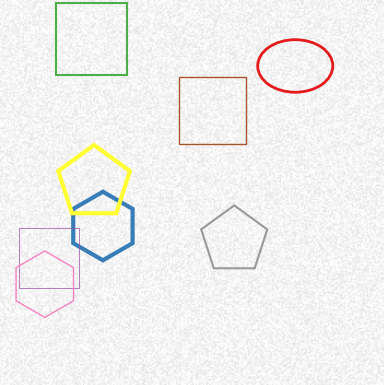[{"shape": "oval", "thickness": 2, "radius": 0.49, "center": [0.767, 0.829]}, {"shape": "hexagon", "thickness": 3, "radius": 0.45, "center": [0.267, 0.413]}, {"shape": "square", "thickness": 1.5, "radius": 0.46, "center": [0.237, 0.899]}, {"shape": "square", "thickness": 0.5, "radius": 0.39, "center": [0.127, 0.329]}, {"shape": "pentagon", "thickness": 3, "radius": 0.49, "center": [0.244, 0.525]}, {"shape": "square", "thickness": 1, "radius": 0.43, "center": [0.552, 0.713]}, {"shape": "hexagon", "thickness": 1, "radius": 0.43, "center": [0.116, 0.262]}, {"shape": "pentagon", "thickness": 1.5, "radius": 0.45, "center": [0.608, 0.376]}]